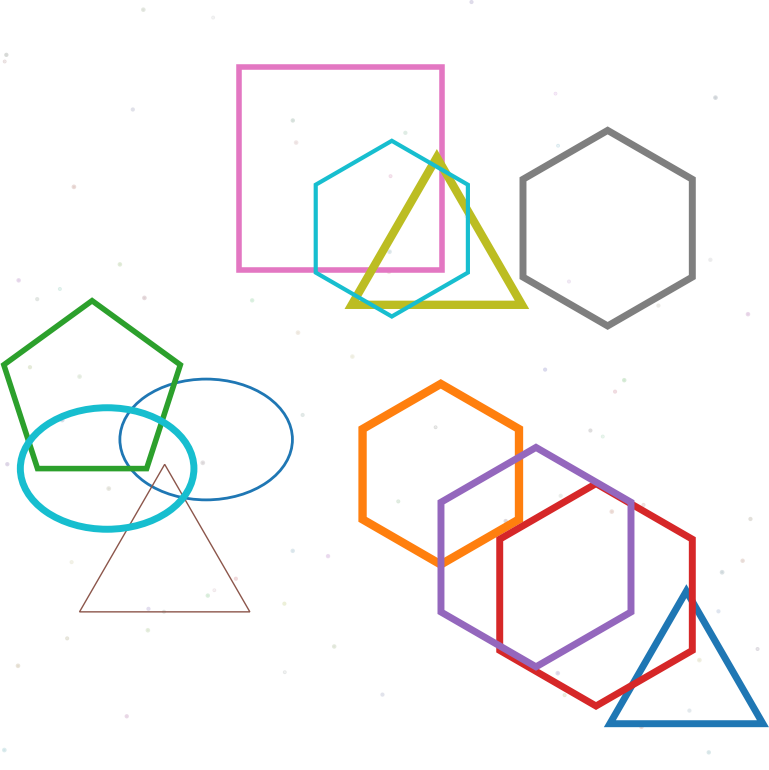[{"shape": "triangle", "thickness": 2.5, "radius": 0.57, "center": [0.891, 0.118]}, {"shape": "oval", "thickness": 1, "radius": 0.56, "center": [0.268, 0.429]}, {"shape": "hexagon", "thickness": 3, "radius": 0.59, "center": [0.572, 0.384]}, {"shape": "pentagon", "thickness": 2, "radius": 0.6, "center": [0.12, 0.489]}, {"shape": "hexagon", "thickness": 2.5, "radius": 0.72, "center": [0.774, 0.228]}, {"shape": "hexagon", "thickness": 2.5, "radius": 0.71, "center": [0.696, 0.276]}, {"shape": "triangle", "thickness": 0.5, "radius": 0.64, "center": [0.214, 0.269]}, {"shape": "square", "thickness": 2, "radius": 0.66, "center": [0.442, 0.781]}, {"shape": "hexagon", "thickness": 2.5, "radius": 0.63, "center": [0.789, 0.704]}, {"shape": "triangle", "thickness": 3, "radius": 0.64, "center": [0.567, 0.668]}, {"shape": "oval", "thickness": 2.5, "radius": 0.56, "center": [0.139, 0.392]}, {"shape": "hexagon", "thickness": 1.5, "radius": 0.57, "center": [0.509, 0.703]}]